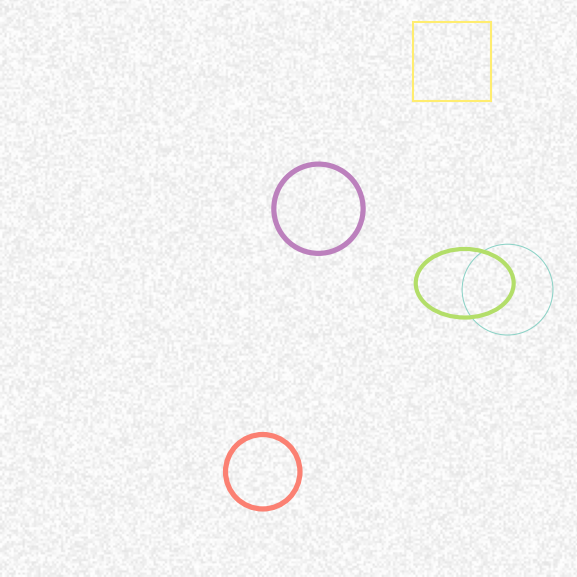[{"shape": "circle", "thickness": 0.5, "radius": 0.39, "center": [0.879, 0.498]}, {"shape": "circle", "thickness": 2.5, "radius": 0.32, "center": [0.455, 0.182]}, {"shape": "oval", "thickness": 2, "radius": 0.42, "center": [0.805, 0.509]}, {"shape": "circle", "thickness": 2.5, "radius": 0.39, "center": [0.551, 0.638]}, {"shape": "square", "thickness": 1, "radius": 0.34, "center": [0.783, 0.893]}]